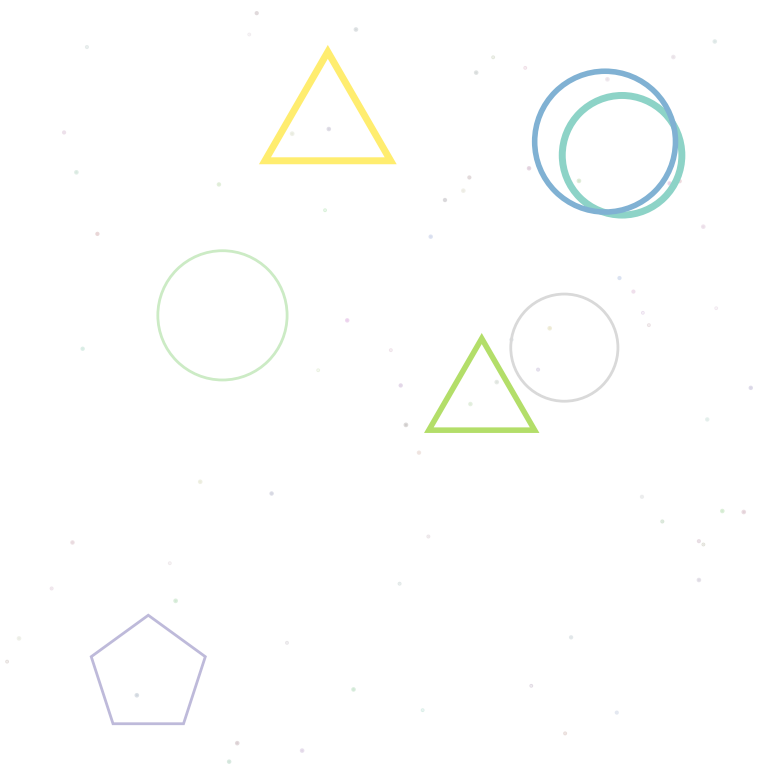[{"shape": "circle", "thickness": 2.5, "radius": 0.39, "center": [0.808, 0.798]}, {"shape": "pentagon", "thickness": 1, "radius": 0.39, "center": [0.193, 0.123]}, {"shape": "circle", "thickness": 2, "radius": 0.46, "center": [0.786, 0.816]}, {"shape": "triangle", "thickness": 2, "radius": 0.4, "center": [0.626, 0.481]}, {"shape": "circle", "thickness": 1, "radius": 0.35, "center": [0.733, 0.549]}, {"shape": "circle", "thickness": 1, "radius": 0.42, "center": [0.289, 0.59]}, {"shape": "triangle", "thickness": 2.5, "radius": 0.47, "center": [0.426, 0.838]}]